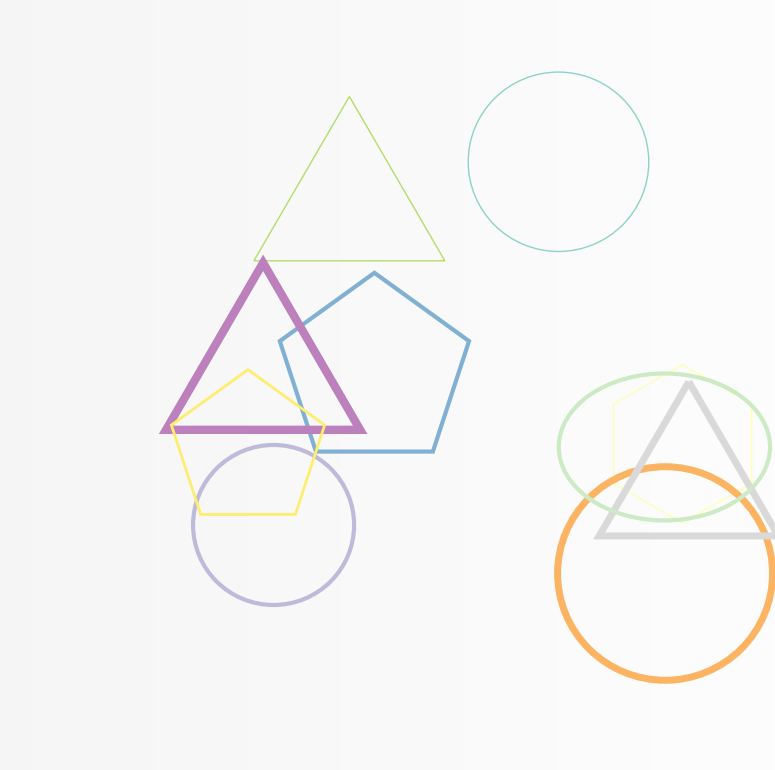[{"shape": "circle", "thickness": 0.5, "radius": 0.58, "center": [0.721, 0.79]}, {"shape": "hexagon", "thickness": 0.5, "radius": 0.51, "center": [0.881, 0.424]}, {"shape": "circle", "thickness": 1.5, "radius": 0.52, "center": [0.353, 0.318]}, {"shape": "pentagon", "thickness": 1.5, "radius": 0.64, "center": [0.483, 0.517]}, {"shape": "circle", "thickness": 2.5, "radius": 0.69, "center": [0.858, 0.255]}, {"shape": "triangle", "thickness": 0.5, "radius": 0.71, "center": [0.451, 0.732]}, {"shape": "triangle", "thickness": 2.5, "radius": 0.67, "center": [0.889, 0.371]}, {"shape": "triangle", "thickness": 3, "radius": 0.72, "center": [0.34, 0.514]}, {"shape": "oval", "thickness": 1.5, "radius": 0.68, "center": [0.857, 0.42]}, {"shape": "pentagon", "thickness": 1, "radius": 0.52, "center": [0.32, 0.416]}]